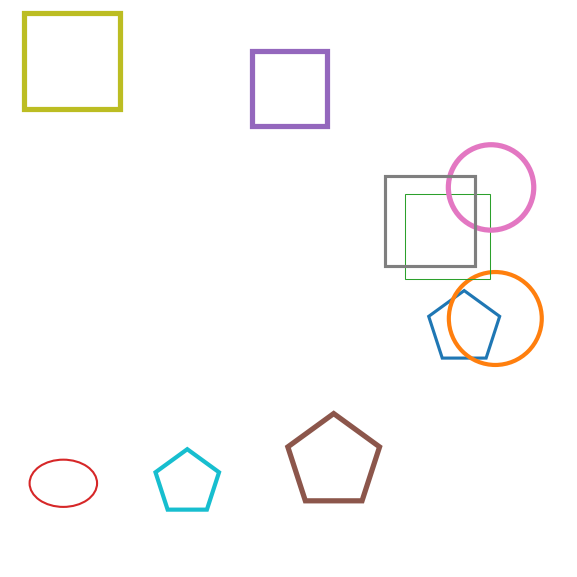[{"shape": "pentagon", "thickness": 1.5, "radius": 0.32, "center": [0.804, 0.431]}, {"shape": "circle", "thickness": 2, "radius": 0.4, "center": [0.858, 0.448]}, {"shape": "square", "thickness": 0.5, "radius": 0.37, "center": [0.775, 0.589]}, {"shape": "oval", "thickness": 1, "radius": 0.29, "center": [0.11, 0.162]}, {"shape": "square", "thickness": 2.5, "radius": 0.32, "center": [0.501, 0.846]}, {"shape": "pentagon", "thickness": 2.5, "radius": 0.42, "center": [0.578, 0.199]}, {"shape": "circle", "thickness": 2.5, "radius": 0.37, "center": [0.85, 0.675]}, {"shape": "square", "thickness": 1.5, "radius": 0.39, "center": [0.744, 0.617]}, {"shape": "square", "thickness": 2.5, "radius": 0.41, "center": [0.124, 0.893]}, {"shape": "pentagon", "thickness": 2, "radius": 0.29, "center": [0.324, 0.163]}]